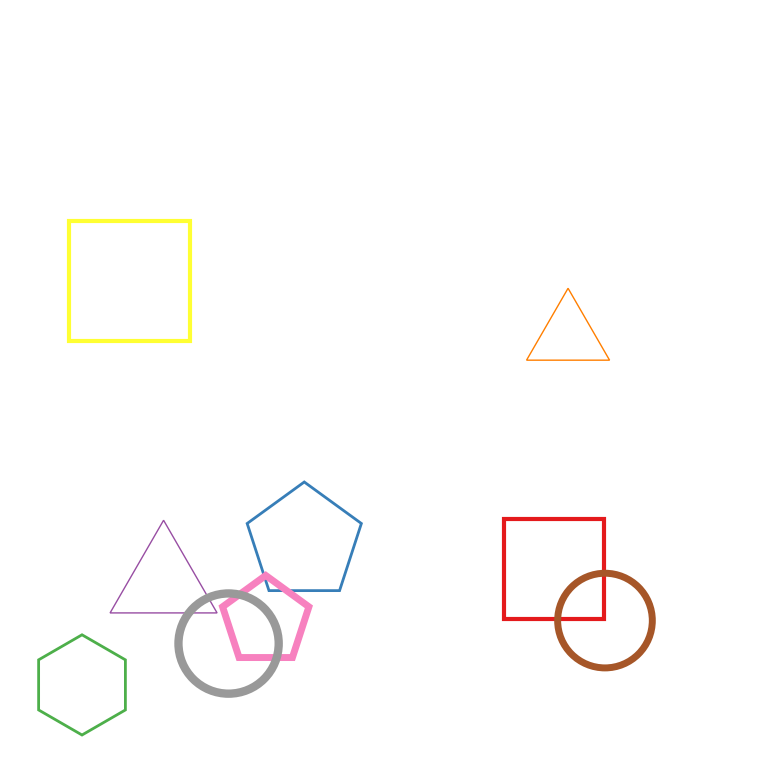[{"shape": "square", "thickness": 1.5, "radius": 0.32, "center": [0.719, 0.261]}, {"shape": "pentagon", "thickness": 1, "radius": 0.39, "center": [0.395, 0.296]}, {"shape": "hexagon", "thickness": 1, "radius": 0.33, "center": [0.107, 0.111]}, {"shape": "triangle", "thickness": 0.5, "radius": 0.4, "center": [0.212, 0.244]}, {"shape": "triangle", "thickness": 0.5, "radius": 0.31, "center": [0.738, 0.563]}, {"shape": "square", "thickness": 1.5, "radius": 0.39, "center": [0.168, 0.635]}, {"shape": "circle", "thickness": 2.5, "radius": 0.31, "center": [0.786, 0.194]}, {"shape": "pentagon", "thickness": 2.5, "radius": 0.29, "center": [0.345, 0.194]}, {"shape": "circle", "thickness": 3, "radius": 0.33, "center": [0.297, 0.164]}]